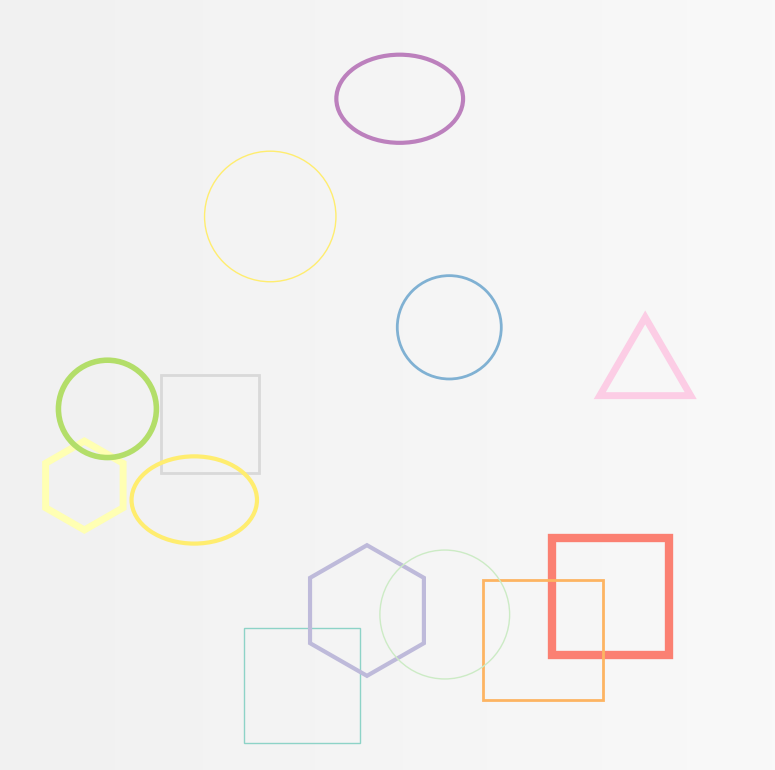[{"shape": "square", "thickness": 0.5, "radius": 0.37, "center": [0.389, 0.11]}, {"shape": "hexagon", "thickness": 2.5, "radius": 0.29, "center": [0.109, 0.369]}, {"shape": "hexagon", "thickness": 1.5, "radius": 0.42, "center": [0.474, 0.207]}, {"shape": "square", "thickness": 3, "radius": 0.38, "center": [0.788, 0.225]}, {"shape": "circle", "thickness": 1, "radius": 0.34, "center": [0.58, 0.575]}, {"shape": "square", "thickness": 1, "radius": 0.39, "center": [0.701, 0.169]}, {"shape": "circle", "thickness": 2, "radius": 0.32, "center": [0.139, 0.469]}, {"shape": "triangle", "thickness": 2.5, "radius": 0.34, "center": [0.833, 0.52]}, {"shape": "square", "thickness": 1, "radius": 0.32, "center": [0.271, 0.45]}, {"shape": "oval", "thickness": 1.5, "radius": 0.41, "center": [0.516, 0.872]}, {"shape": "circle", "thickness": 0.5, "radius": 0.42, "center": [0.574, 0.202]}, {"shape": "circle", "thickness": 0.5, "radius": 0.42, "center": [0.349, 0.719]}, {"shape": "oval", "thickness": 1.5, "radius": 0.4, "center": [0.251, 0.351]}]